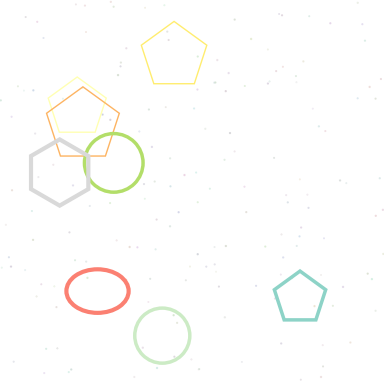[{"shape": "pentagon", "thickness": 2.5, "radius": 0.35, "center": [0.779, 0.226]}, {"shape": "pentagon", "thickness": 1, "radius": 0.4, "center": [0.201, 0.721]}, {"shape": "oval", "thickness": 3, "radius": 0.4, "center": [0.253, 0.244]}, {"shape": "pentagon", "thickness": 1, "radius": 0.5, "center": [0.215, 0.675]}, {"shape": "circle", "thickness": 2.5, "radius": 0.38, "center": [0.295, 0.577]}, {"shape": "hexagon", "thickness": 3, "radius": 0.43, "center": [0.155, 0.552]}, {"shape": "circle", "thickness": 2.5, "radius": 0.36, "center": [0.422, 0.128]}, {"shape": "pentagon", "thickness": 1, "radius": 0.45, "center": [0.452, 0.855]}]